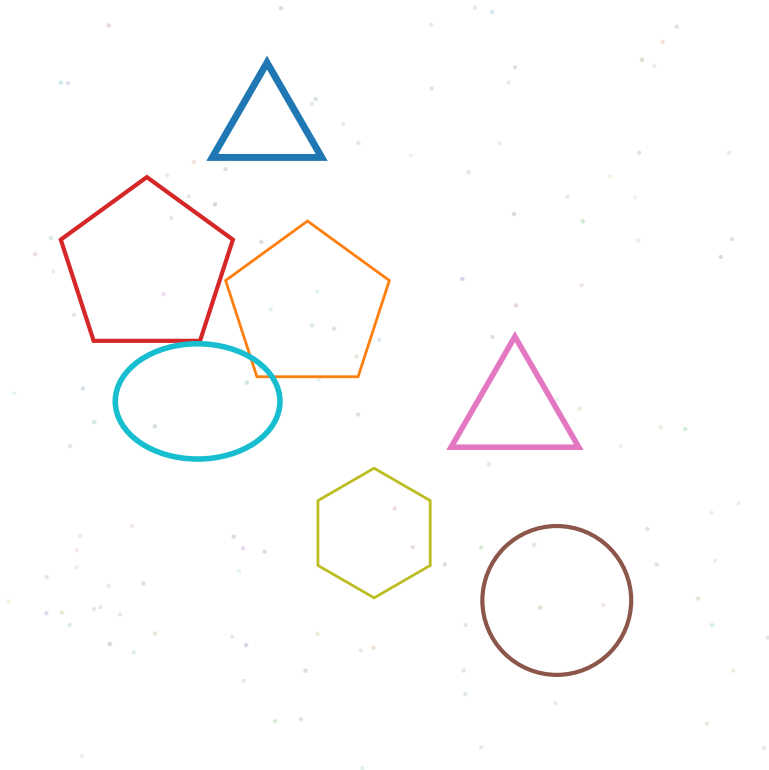[{"shape": "triangle", "thickness": 2.5, "radius": 0.41, "center": [0.347, 0.837]}, {"shape": "pentagon", "thickness": 1, "radius": 0.56, "center": [0.399, 0.601]}, {"shape": "pentagon", "thickness": 1.5, "radius": 0.59, "center": [0.191, 0.652]}, {"shape": "circle", "thickness": 1.5, "radius": 0.48, "center": [0.723, 0.22]}, {"shape": "triangle", "thickness": 2, "radius": 0.48, "center": [0.669, 0.467]}, {"shape": "hexagon", "thickness": 1, "radius": 0.42, "center": [0.486, 0.308]}, {"shape": "oval", "thickness": 2, "radius": 0.53, "center": [0.257, 0.479]}]